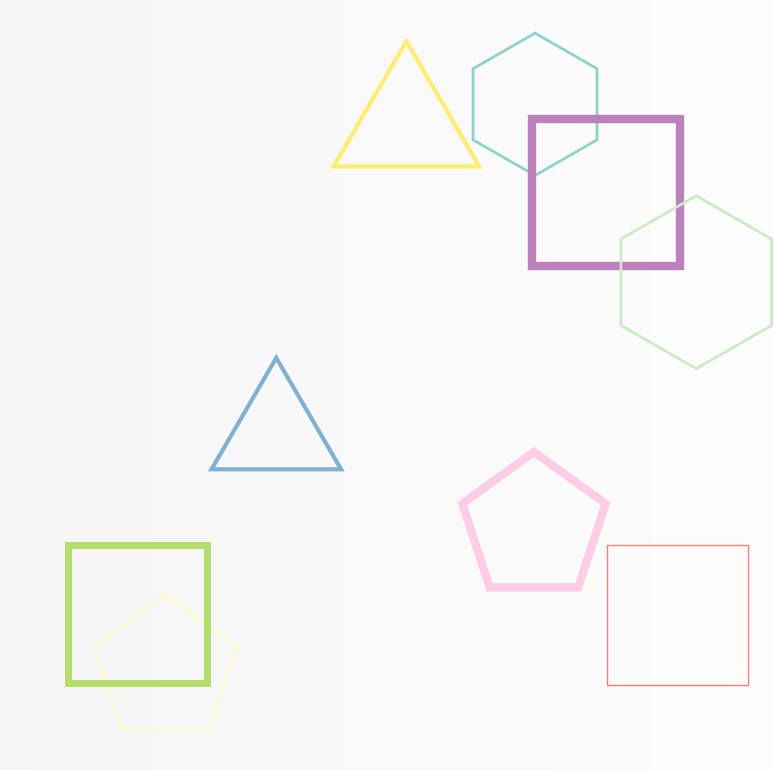[{"shape": "hexagon", "thickness": 1, "radius": 0.46, "center": [0.69, 0.865]}, {"shape": "pentagon", "thickness": 0.5, "radius": 0.48, "center": [0.213, 0.131]}, {"shape": "square", "thickness": 0.5, "radius": 0.46, "center": [0.874, 0.202]}, {"shape": "triangle", "thickness": 1.5, "radius": 0.48, "center": [0.357, 0.439]}, {"shape": "square", "thickness": 2.5, "radius": 0.45, "center": [0.177, 0.202]}, {"shape": "pentagon", "thickness": 3, "radius": 0.49, "center": [0.689, 0.316]}, {"shape": "square", "thickness": 3, "radius": 0.48, "center": [0.782, 0.75]}, {"shape": "hexagon", "thickness": 1, "radius": 0.56, "center": [0.898, 0.633]}, {"shape": "triangle", "thickness": 1.5, "radius": 0.54, "center": [0.524, 0.838]}]